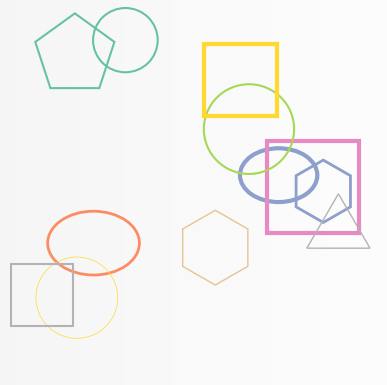[{"shape": "circle", "thickness": 1.5, "radius": 0.42, "center": [0.324, 0.896]}, {"shape": "pentagon", "thickness": 1.5, "radius": 0.54, "center": [0.193, 0.858]}, {"shape": "oval", "thickness": 2, "radius": 0.59, "center": [0.241, 0.369]}, {"shape": "hexagon", "thickness": 2, "radius": 0.4, "center": [0.834, 0.503]}, {"shape": "oval", "thickness": 3, "radius": 0.5, "center": [0.719, 0.545]}, {"shape": "square", "thickness": 3, "radius": 0.6, "center": [0.807, 0.515]}, {"shape": "circle", "thickness": 1.5, "radius": 0.58, "center": [0.643, 0.665]}, {"shape": "circle", "thickness": 0.5, "radius": 0.53, "center": [0.198, 0.227]}, {"shape": "square", "thickness": 3, "radius": 0.47, "center": [0.621, 0.793]}, {"shape": "hexagon", "thickness": 1, "radius": 0.49, "center": [0.556, 0.357]}, {"shape": "square", "thickness": 1.5, "radius": 0.41, "center": [0.108, 0.233]}, {"shape": "triangle", "thickness": 1, "radius": 0.47, "center": [0.873, 0.402]}]